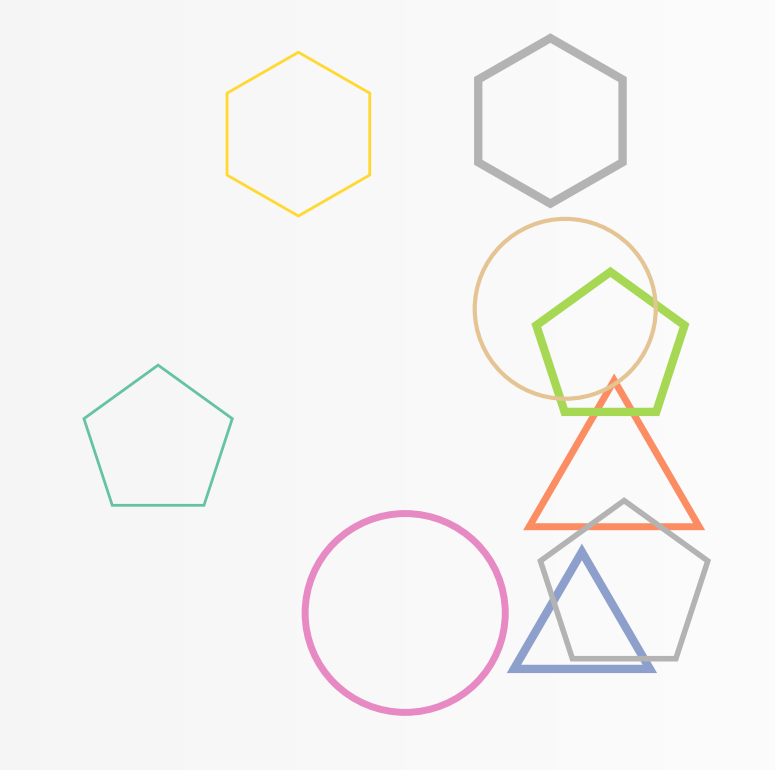[{"shape": "pentagon", "thickness": 1, "radius": 0.5, "center": [0.204, 0.425]}, {"shape": "triangle", "thickness": 2.5, "radius": 0.63, "center": [0.792, 0.379]}, {"shape": "triangle", "thickness": 3, "radius": 0.51, "center": [0.751, 0.182]}, {"shape": "circle", "thickness": 2.5, "radius": 0.65, "center": [0.523, 0.204]}, {"shape": "pentagon", "thickness": 3, "radius": 0.5, "center": [0.788, 0.546]}, {"shape": "hexagon", "thickness": 1, "radius": 0.53, "center": [0.385, 0.826]}, {"shape": "circle", "thickness": 1.5, "radius": 0.58, "center": [0.729, 0.599]}, {"shape": "pentagon", "thickness": 2, "radius": 0.57, "center": [0.805, 0.236]}, {"shape": "hexagon", "thickness": 3, "radius": 0.54, "center": [0.71, 0.843]}]